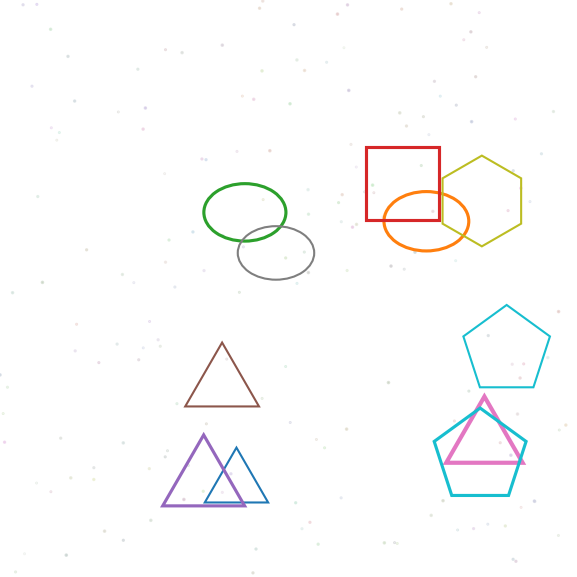[{"shape": "triangle", "thickness": 1, "radius": 0.32, "center": [0.409, 0.161]}, {"shape": "oval", "thickness": 1.5, "radius": 0.37, "center": [0.738, 0.616]}, {"shape": "oval", "thickness": 1.5, "radius": 0.36, "center": [0.424, 0.631]}, {"shape": "square", "thickness": 1.5, "radius": 0.31, "center": [0.697, 0.682]}, {"shape": "triangle", "thickness": 1.5, "radius": 0.41, "center": [0.353, 0.164]}, {"shape": "triangle", "thickness": 1, "radius": 0.37, "center": [0.385, 0.332]}, {"shape": "triangle", "thickness": 2, "radius": 0.38, "center": [0.839, 0.236]}, {"shape": "oval", "thickness": 1, "radius": 0.33, "center": [0.478, 0.561]}, {"shape": "hexagon", "thickness": 1, "radius": 0.39, "center": [0.834, 0.651]}, {"shape": "pentagon", "thickness": 1, "radius": 0.39, "center": [0.877, 0.392]}, {"shape": "pentagon", "thickness": 1.5, "radius": 0.42, "center": [0.831, 0.209]}]